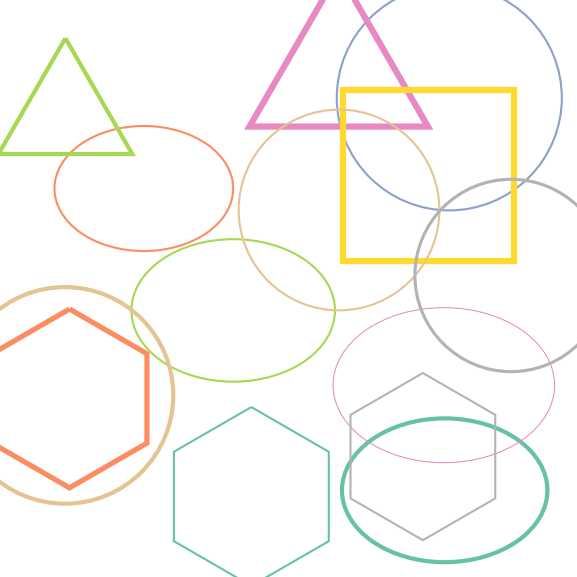[{"shape": "hexagon", "thickness": 1, "radius": 0.77, "center": [0.435, 0.139]}, {"shape": "oval", "thickness": 2, "radius": 0.89, "center": [0.77, 0.15]}, {"shape": "hexagon", "thickness": 2.5, "radius": 0.77, "center": [0.12, 0.309]}, {"shape": "oval", "thickness": 1, "radius": 0.77, "center": [0.249, 0.673]}, {"shape": "circle", "thickness": 1, "radius": 0.97, "center": [0.778, 0.83]}, {"shape": "triangle", "thickness": 3, "radius": 0.89, "center": [0.587, 0.869]}, {"shape": "oval", "thickness": 0.5, "radius": 0.96, "center": [0.769, 0.332]}, {"shape": "oval", "thickness": 1, "radius": 0.88, "center": [0.404, 0.462]}, {"shape": "triangle", "thickness": 2, "radius": 0.67, "center": [0.113, 0.799]}, {"shape": "square", "thickness": 3, "radius": 0.74, "center": [0.742, 0.695]}, {"shape": "circle", "thickness": 1, "radius": 0.87, "center": [0.587, 0.636]}, {"shape": "circle", "thickness": 2, "radius": 0.94, "center": [0.112, 0.314]}, {"shape": "circle", "thickness": 1.5, "radius": 0.83, "center": [0.885, 0.522]}, {"shape": "hexagon", "thickness": 1, "radius": 0.72, "center": [0.732, 0.208]}]